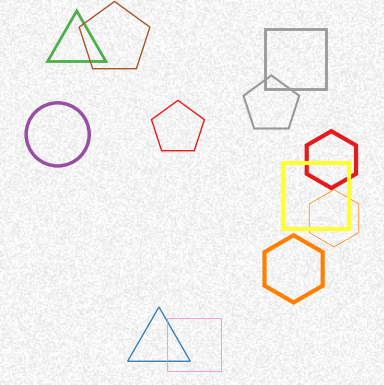[{"shape": "hexagon", "thickness": 3, "radius": 0.37, "center": [0.861, 0.585]}, {"shape": "pentagon", "thickness": 1, "radius": 0.36, "center": [0.462, 0.667]}, {"shape": "triangle", "thickness": 1, "radius": 0.47, "center": [0.413, 0.109]}, {"shape": "triangle", "thickness": 2, "radius": 0.44, "center": [0.199, 0.884]}, {"shape": "circle", "thickness": 2.5, "radius": 0.41, "center": [0.15, 0.651]}, {"shape": "hexagon", "thickness": 3, "radius": 0.44, "center": [0.763, 0.302]}, {"shape": "hexagon", "thickness": 0.5, "radius": 0.37, "center": [0.868, 0.433]}, {"shape": "square", "thickness": 3, "radius": 0.43, "center": [0.821, 0.491]}, {"shape": "pentagon", "thickness": 1, "radius": 0.48, "center": [0.297, 0.9]}, {"shape": "square", "thickness": 0.5, "radius": 0.34, "center": [0.504, 0.104]}, {"shape": "square", "thickness": 2, "radius": 0.39, "center": [0.767, 0.846]}, {"shape": "pentagon", "thickness": 1.5, "radius": 0.38, "center": [0.705, 0.728]}]